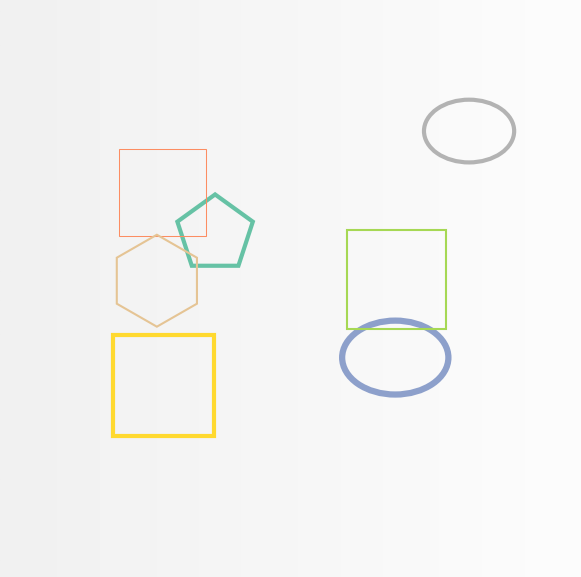[{"shape": "pentagon", "thickness": 2, "radius": 0.34, "center": [0.37, 0.594]}, {"shape": "square", "thickness": 0.5, "radius": 0.38, "center": [0.279, 0.665]}, {"shape": "oval", "thickness": 3, "radius": 0.46, "center": [0.68, 0.38]}, {"shape": "square", "thickness": 1, "radius": 0.43, "center": [0.682, 0.515]}, {"shape": "square", "thickness": 2, "radius": 0.43, "center": [0.281, 0.332]}, {"shape": "hexagon", "thickness": 1, "radius": 0.4, "center": [0.27, 0.513]}, {"shape": "oval", "thickness": 2, "radius": 0.39, "center": [0.807, 0.772]}]